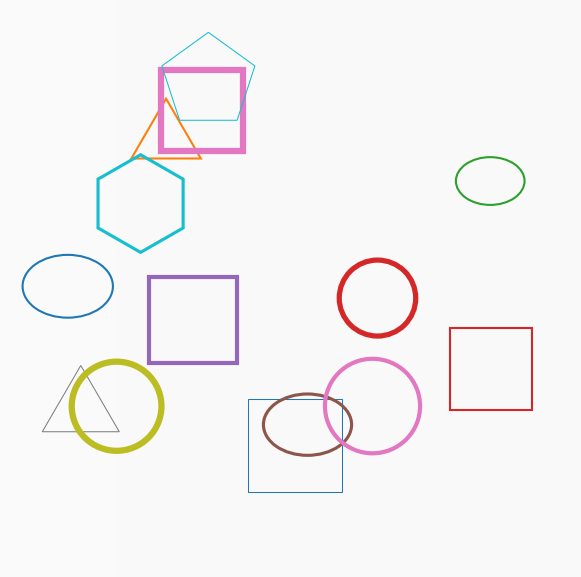[{"shape": "oval", "thickness": 1, "radius": 0.39, "center": [0.117, 0.503]}, {"shape": "square", "thickness": 0.5, "radius": 0.4, "center": [0.508, 0.228]}, {"shape": "triangle", "thickness": 1, "radius": 0.35, "center": [0.286, 0.759]}, {"shape": "oval", "thickness": 1, "radius": 0.3, "center": [0.843, 0.686]}, {"shape": "square", "thickness": 1, "radius": 0.35, "center": [0.845, 0.36]}, {"shape": "circle", "thickness": 2.5, "radius": 0.33, "center": [0.649, 0.483]}, {"shape": "square", "thickness": 2, "radius": 0.37, "center": [0.332, 0.445]}, {"shape": "oval", "thickness": 1.5, "radius": 0.38, "center": [0.529, 0.264]}, {"shape": "circle", "thickness": 2, "radius": 0.41, "center": [0.641, 0.296]}, {"shape": "square", "thickness": 3, "radius": 0.35, "center": [0.348, 0.807]}, {"shape": "triangle", "thickness": 0.5, "radius": 0.38, "center": [0.139, 0.29]}, {"shape": "circle", "thickness": 3, "radius": 0.39, "center": [0.201, 0.296]}, {"shape": "hexagon", "thickness": 1.5, "radius": 0.42, "center": [0.242, 0.647]}, {"shape": "pentagon", "thickness": 0.5, "radius": 0.42, "center": [0.358, 0.859]}]